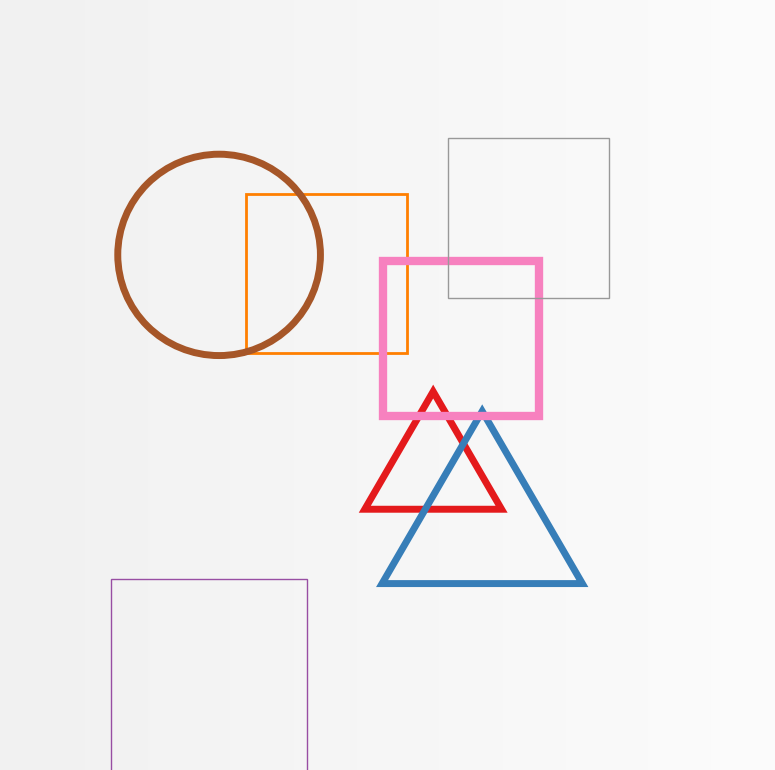[{"shape": "triangle", "thickness": 2.5, "radius": 0.51, "center": [0.559, 0.39]}, {"shape": "triangle", "thickness": 2.5, "radius": 0.75, "center": [0.622, 0.317]}, {"shape": "square", "thickness": 0.5, "radius": 0.63, "center": [0.27, 0.121]}, {"shape": "square", "thickness": 1, "radius": 0.52, "center": [0.421, 0.645]}, {"shape": "circle", "thickness": 2.5, "radius": 0.65, "center": [0.283, 0.669]}, {"shape": "square", "thickness": 3, "radius": 0.5, "center": [0.595, 0.561]}, {"shape": "square", "thickness": 0.5, "radius": 0.52, "center": [0.682, 0.717]}]